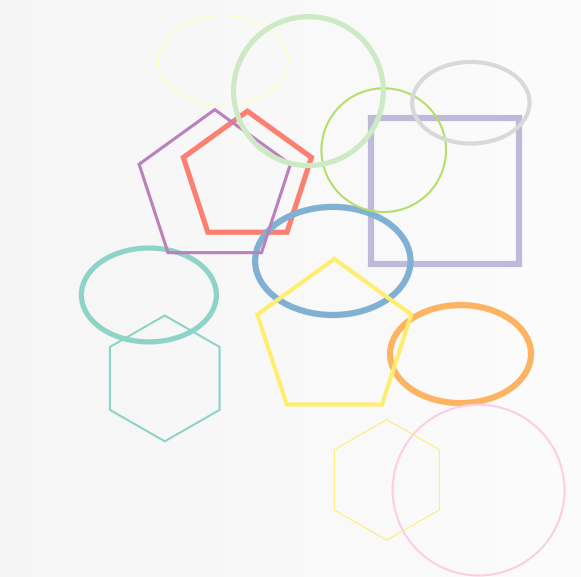[{"shape": "oval", "thickness": 2.5, "radius": 0.58, "center": [0.256, 0.488]}, {"shape": "hexagon", "thickness": 1, "radius": 0.54, "center": [0.283, 0.344]}, {"shape": "oval", "thickness": 0.5, "radius": 0.56, "center": [0.384, 0.894]}, {"shape": "square", "thickness": 3, "radius": 0.63, "center": [0.766, 0.668]}, {"shape": "pentagon", "thickness": 2.5, "radius": 0.58, "center": [0.426, 0.691]}, {"shape": "oval", "thickness": 3, "radius": 0.67, "center": [0.573, 0.547]}, {"shape": "oval", "thickness": 3, "radius": 0.61, "center": [0.792, 0.386]}, {"shape": "circle", "thickness": 1, "radius": 0.54, "center": [0.66, 0.739]}, {"shape": "circle", "thickness": 1, "radius": 0.74, "center": [0.823, 0.15]}, {"shape": "oval", "thickness": 2, "radius": 0.5, "center": [0.81, 0.821]}, {"shape": "pentagon", "thickness": 1.5, "radius": 0.68, "center": [0.369, 0.672]}, {"shape": "circle", "thickness": 2.5, "radius": 0.64, "center": [0.531, 0.841]}, {"shape": "hexagon", "thickness": 0.5, "radius": 0.52, "center": [0.666, 0.168]}, {"shape": "pentagon", "thickness": 2, "radius": 0.7, "center": [0.575, 0.411]}]